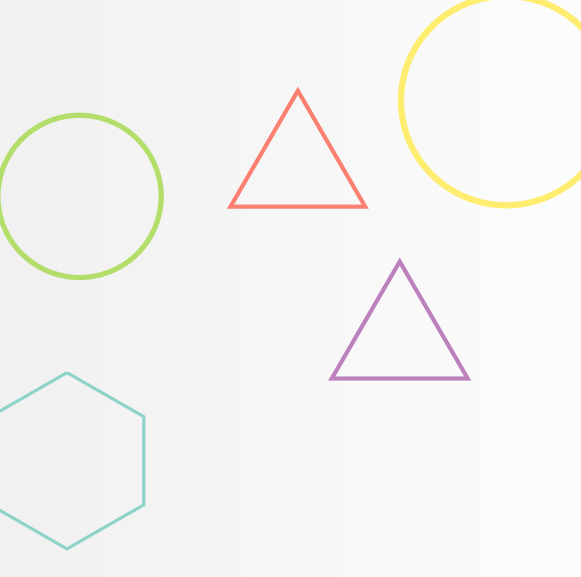[{"shape": "hexagon", "thickness": 1.5, "radius": 0.76, "center": [0.115, 0.201]}, {"shape": "triangle", "thickness": 2, "radius": 0.67, "center": [0.512, 0.708]}, {"shape": "circle", "thickness": 2.5, "radius": 0.7, "center": [0.137, 0.659]}, {"shape": "triangle", "thickness": 2, "radius": 0.68, "center": [0.688, 0.411]}, {"shape": "circle", "thickness": 3, "radius": 0.91, "center": [0.871, 0.825]}]